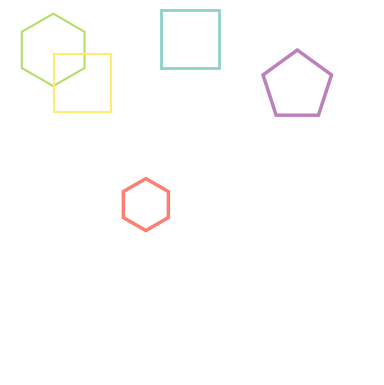[{"shape": "square", "thickness": 2, "radius": 0.38, "center": [0.494, 0.898]}, {"shape": "hexagon", "thickness": 2.5, "radius": 0.34, "center": [0.379, 0.469]}, {"shape": "hexagon", "thickness": 1.5, "radius": 0.47, "center": [0.138, 0.87]}, {"shape": "pentagon", "thickness": 2.5, "radius": 0.47, "center": [0.772, 0.776]}, {"shape": "square", "thickness": 1.5, "radius": 0.37, "center": [0.214, 0.785]}]